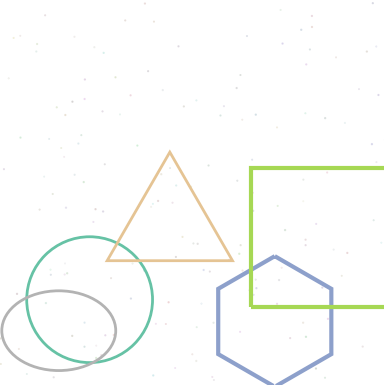[{"shape": "circle", "thickness": 2, "radius": 0.82, "center": [0.233, 0.222]}, {"shape": "hexagon", "thickness": 3, "radius": 0.85, "center": [0.714, 0.165]}, {"shape": "square", "thickness": 3, "radius": 0.9, "center": [0.831, 0.383]}, {"shape": "triangle", "thickness": 2, "radius": 0.94, "center": [0.441, 0.417]}, {"shape": "oval", "thickness": 2, "radius": 0.74, "center": [0.153, 0.141]}]